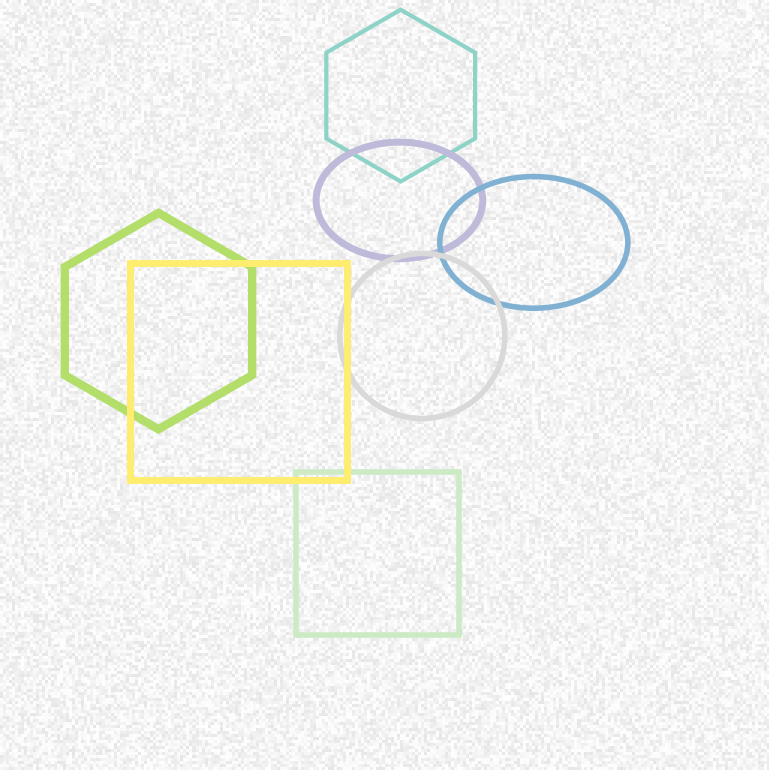[{"shape": "hexagon", "thickness": 1.5, "radius": 0.56, "center": [0.52, 0.876]}, {"shape": "oval", "thickness": 2.5, "radius": 0.54, "center": [0.519, 0.74]}, {"shape": "oval", "thickness": 2, "radius": 0.61, "center": [0.693, 0.685]}, {"shape": "hexagon", "thickness": 3, "radius": 0.7, "center": [0.206, 0.583]}, {"shape": "circle", "thickness": 2, "radius": 0.54, "center": [0.548, 0.564]}, {"shape": "square", "thickness": 2, "radius": 0.53, "center": [0.49, 0.281]}, {"shape": "square", "thickness": 2.5, "radius": 0.7, "center": [0.31, 0.518]}]